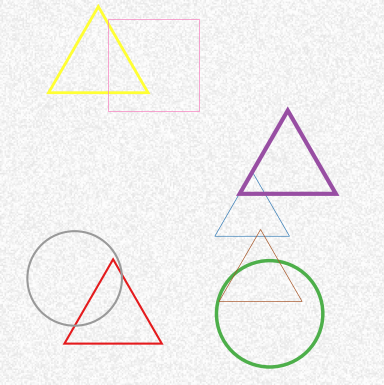[{"shape": "triangle", "thickness": 1.5, "radius": 0.73, "center": [0.294, 0.18]}, {"shape": "triangle", "thickness": 0.5, "radius": 0.56, "center": [0.655, 0.442]}, {"shape": "circle", "thickness": 2.5, "radius": 0.69, "center": [0.7, 0.185]}, {"shape": "triangle", "thickness": 3, "radius": 0.72, "center": [0.747, 0.569]}, {"shape": "triangle", "thickness": 2, "radius": 0.75, "center": [0.255, 0.834]}, {"shape": "triangle", "thickness": 0.5, "radius": 0.62, "center": [0.677, 0.279]}, {"shape": "square", "thickness": 0.5, "radius": 0.6, "center": [0.399, 0.831]}, {"shape": "circle", "thickness": 1.5, "radius": 0.61, "center": [0.194, 0.277]}]